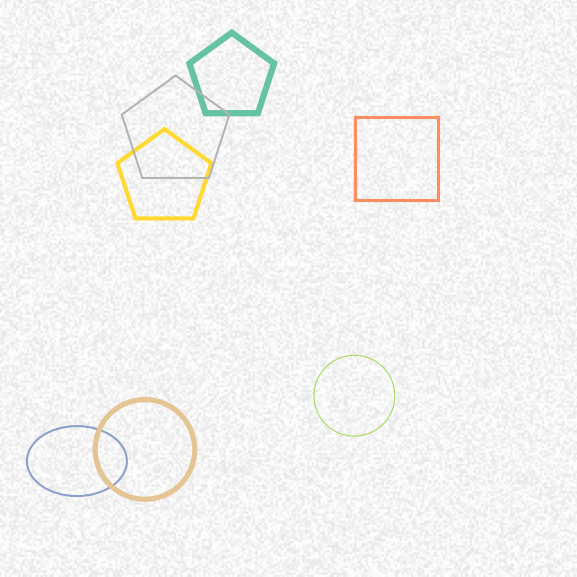[{"shape": "pentagon", "thickness": 3, "radius": 0.39, "center": [0.401, 0.866]}, {"shape": "square", "thickness": 1.5, "radius": 0.36, "center": [0.686, 0.725]}, {"shape": "oval", "thickness": 1, "radius": 0.43, "center": [0.133, 0.201]}, {"shape": "circle", "thickness": 0.5, "radius": 0.35, "center": [0.614, 0.314]}, {"shape": "pentagon", "thickness": 2, "radius": 0.43, "center": [0.285, 0.69]}, {"shape": "circle", "thickness": 2.5, "radius": 0.43, "center": [0.251, 0.221]}, {"shape": "pentagon", "thickness": 1, "radius": 0.49, "center": [0.304, 0.77]}]